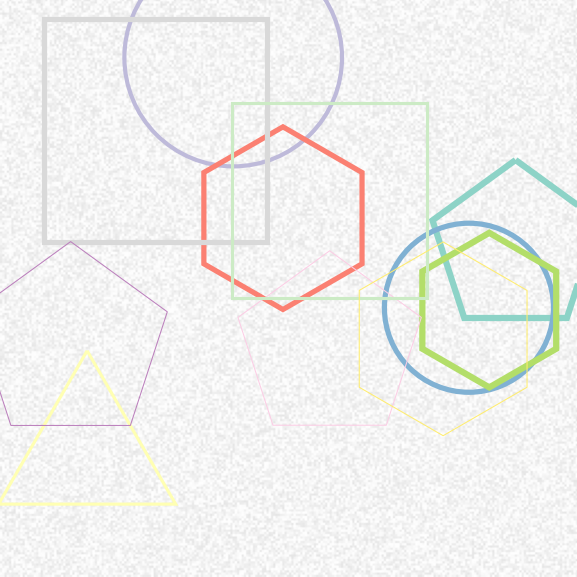[{"shape": "pentagon", "thickness": 3, "radius": 0.76, "center": [0.893, 0.571]}, {"shape": "triangle", "thickness": 1.5, "radius": 0.89, "center": [0.151, 0.215]}, {"shape": "circle", "thickness": 2, "radius": 0.94, "center": [0.404, 0.899]}, {"shape": "hexagon", "thickness": 2.5, "radius": 0.79, "center": [0.49, 0.621]}, {"shape": "circle", "thickness": 2.5, "radius": 0.73, "center": [0.812, 0.466]}, {"shape": "hexagon", "thickness": 3, "radius": 0.67, "center": [0.847, 0.462]}, {"shape": "pentagon", "thickness": 0.5, "radius": 0.83, "center": [0.571, 0.398]}, {"shape": "square", "thickness": 2.5, "radius": 0.97, "center": [0.269, 0.773]}, {"shape": "pentagon", "thickness": 0.5, "radius": 0.88, "center": [0.122, 0.405]}, {"shape": "square", "thickness": 1.5, "radius": 0.84, "center": [0.57, 0.653]}, {"shape": "hexagon", "thickness": 0.5, "radius": 0.84, "center": [0.767, 0.412]}]